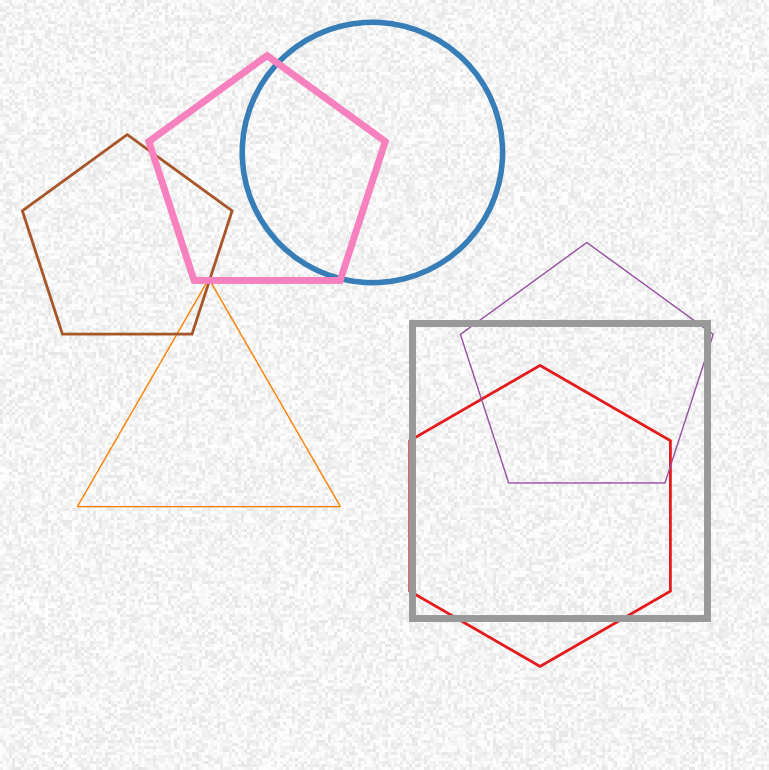[{"shape": "hexagon", "thickness": 1, "radius": 0.98, "center": [0.701, 0.33]}, {"shape": "circle", "thickness": 2, "radius": 0.85, "center": [0.484, 0.802]}, {"shape": "pentagon", "thickness": 0.5, "radius": 0.86, "center": [0.762, 0.512]}, {"shape": "triangle", "thickness": 0.5, "radius": 0.99, "center": [0.271, 0.441]}, {"shape": "pentagon", "thickness": 1, "radius": 0.72, "center": [0.165, 0.682]}, {"shape": "pentagon", "thickness": 2.5, "radius": 0.81, "center": [0.347, 0.766]}, {"shape": "square", "thickness": 2.5, "radius": 0.96, "center": [0.726, 0.389]}]